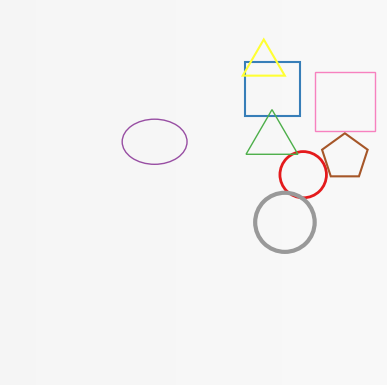[{"shape": "circle", "thickness": 2, "radius": 0.3, "center": [0.782, 0.546]}, {"shape": "square", "thickness": 1.5, "radius": 0.35, "center": [0.703, 0.769]}, {"shape": "triangle", "thickness": 1, "radius": 0.39, "center": [0.702, 0.638]}, {"shape": "oval", "thickness": 1, "radius": 0.42, "center": [0.399, 0.632]}, {"shape": "triangle", "thickness": 1.5, "radius": 0.31, "center": [0.681, 0.835]}, {"shape": "pentagon", "thickness": 1.5, "radius": 0.31, "center": [0.89, 0.592]}, {"shape": "square", "thickness": 1, "radius": 0.39, "center": [0.891, 0.736]}, {"shape": "circle", "thickness": 3, "radius": 0.38, "center": [0.735, 0.423]}]